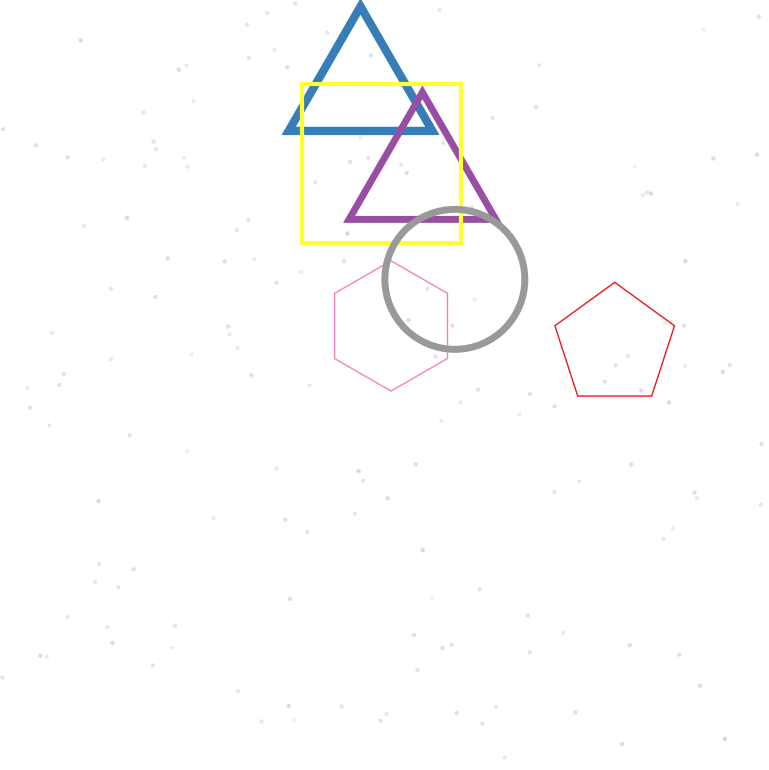[{"shape": "pentagon", "thickness": 0.5, "radius": 0.41, "center": [0.798, 0.552]}, {"shape": "triangle", "thickness": 3, "radius": 0.54, "center": [0.468, 0.884]}, {"shape": "triangle", "thickness": 2.5, "radius": 0.55, "center": [0.549, 0.77]}, {"shape": "square", "thickness": 1.5, "radius": 0.52, "center": [0.495, 0.787]}, {"shape": "hexagon", "thickness": 0.5, "radius": 0.42, "center": [0.508, 0.577]}, {"shape": "circle", "thickness": 2.5, "radius": 0.45, "center": [0.591, 0.637]}]